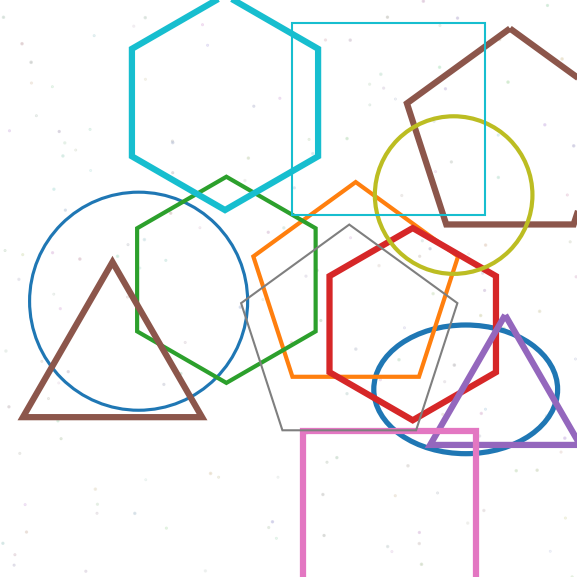[{"shape": "oval", "thickness": 2.5, "radius": 0.8, "center": [0.806, 0.325]}, {"shape": "circle", "thickness": 1.5, "radius": 0.94, "center": [0.24, 0.478]}, {"shape": "pentagon", "thickness": 2, "radius": 0.93, "center": [0.616, 0.497]}, {"shape": "hexagon", "thickness": 2, "radius": 0.89, "center": [0.392, 0.515]}, {"shape": "hexagon", "thickness": 3, "radius": 0.83, "center": [0.715, 0.438]}, {"shape": "triangle", "thickness": 3, "radius": 0.75, "center": [0.875, 0.304]}, {"shape": "pentagon", "thickness": 3, "radius": 0.94, "center": [0.883, 0.762]}, {"shape": "triangle", "thickness": 3, "radius": 0.9, "center": [0.195, 0.366]}, {"shape": "square", "thickness": 3, "radius": 0.75, "center": [0.675, 0.104]}, {"shape": "pentagon", "thickness": 1, "radius": 0.98, "center": [0.605, 0.413]}, {"shape": "circle", "thickness": 2, "radius": 0.68, "center": [0.786, 0.661]}, {"shape": "hexagon", "thickness": 3, "radius": 0.93, "center": [0.39, 0.822]}, {"shape": "square", "thickness": 1, "radius": 0.83, "center": [0.673, 0.793]}]